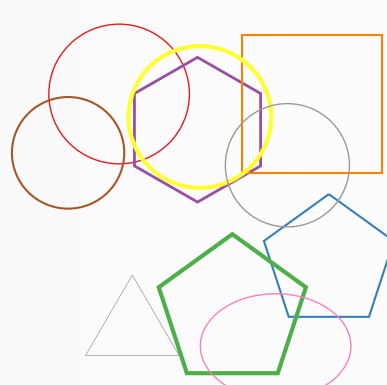[{"shape": "circle", "thickness": 1, "radius": 0.91, "center": [0.307, 0.756]}, {"shape": "pentagon", "thickness": 1.5, "radius": 0.88, "center": [0.849, 0.32]}, {"shape": "pentagon", "thickness": 3, "radius": 1.0, "center": [0.6, 0.192]}, {"shape": "hexagon", "thickness": 2, "radius": 0.94, "center": [0.51, 0.663]}, {"shape": "square", "thickness": 1.5, "radius": 0.9, "center": [0.804, 0.73]}, {"shape": "circle", "thickness": 3, "radius": 0.92, "center": [0.516, 0.696]}, {"shape": "circle", "thickness": 1.5, "radius": 0.72, "center": [0.176, 0.603]}, {"shape": "oval", "thickness": 1, "radius": 0.97, "center": [0.711, 0.101]}, {"shape": "triangle", "thickness": 0.5, "radius": 0.7, "center": [0.342, 0.146]}, {"shape": "circle", "thickness": 1, "radius": 0.8, "center": [0.742, 0.571]}]